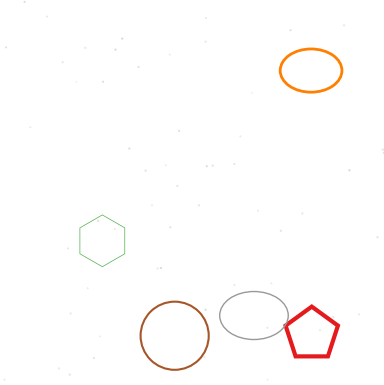[{"shape": "pentagon", "thickness": 3, "radius": 0.36, "center": [0.81, 0.132]}, {"shape": "hexagon", "thickness": 0.5, "radius": 0.34, "center": [0.266, 0.374]}, {"shape": "oval", "thickness": 2, "radius": 0.4, "center": [0.808, 0.817]}, {"shape": "circle", "thickness": 1.5, "radius": 0.44, "center": [0.454, 0.128]}, {"shape": "oval", "thickness": 1, "radius": 0.45, "center": [0.66, 0.18]}]